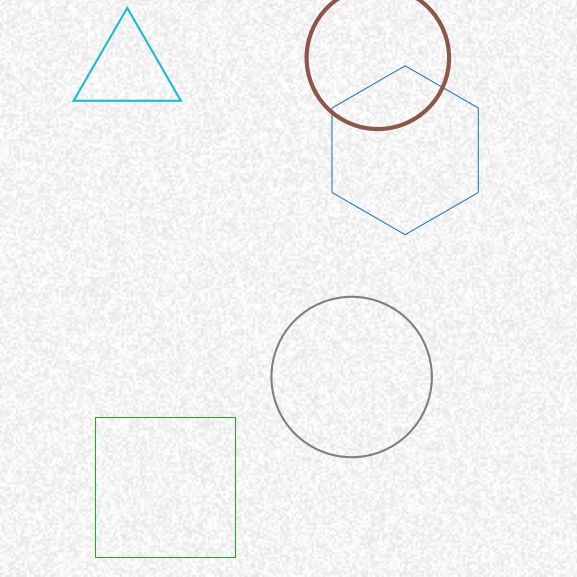[{"shape": "hexagon", "thickness": 0.5, "radius": 0.73, "center": [0.702, 0.739]}, {"shape": "square", "thickness": 0.5, "radius": 0.61, "center": [0.285, 0.156]}, {"shape": "circle", "thickness": 2, "radius": 0.62, "center": [0.654, 0.899]}, {"shape": "circle", "thickness": 1, "radius": 0.69, "center": [0.609, 0.346]}, {"shape": "triangle", "thickness": 1, "radius": 0.54, "center": [0.22, 0.878]}]